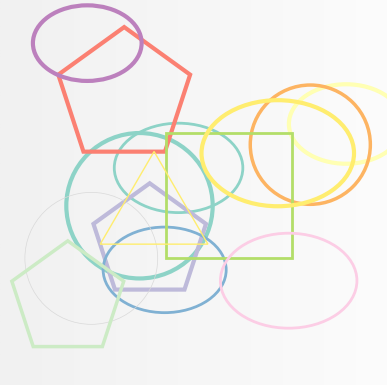[{"shape": "circle", "thickness": 3, "radius": 0.94, "center": [0.36, 0.466]}, {"shape": "oval", "thickness": 2, "radius": 0.83, "center": [0.461, 0.564]}, {"shape": "oval", "thickness": 3, "radius": 0.74, "center": [0.893, 0.678]}, {"shape": "pentagon", "thickness": 3, "radius": 0.76, "center": [0.386, 0.371]}, {"shape": "pentagon", "thickness": 3, "radius": 0.89, "center": [0.321, 0.751]}, {"shape": "oval", "thickness": 2, "radius": 0.79, "center": [0.425, 0.299]}, {"shape": "circle", "thickness": 2.5, "radius": 0.77, "center": [0.801, 0.624]}, {"shape": "square", "thickness": 2, "radius": 0.81, "center": [0.59, 0.492]}, {"shape": "oval", "thickness": 2, "radius": 0.88, "center": [0.745, 0.271]}, {"shape": "circle", "thickness": 0.5, "radius": 0.86, "center": [0.236, 0.329]}, {"shape": "oval", "thickness": 3, "radius": 0.7, "center": [0.225, 0.888]}, {"shape": "pentagon", "thickness": 2.5, "radius": 0.76, "center": [0.175, 0.223]}, {"shape": "oval", "thickness": 3, "radius": 0.98, "center": [0.717, 0.602]}, {"shape": "triangle", "thickness": 1, "radius": 0.8, "center": [0.398, 0.446]}]